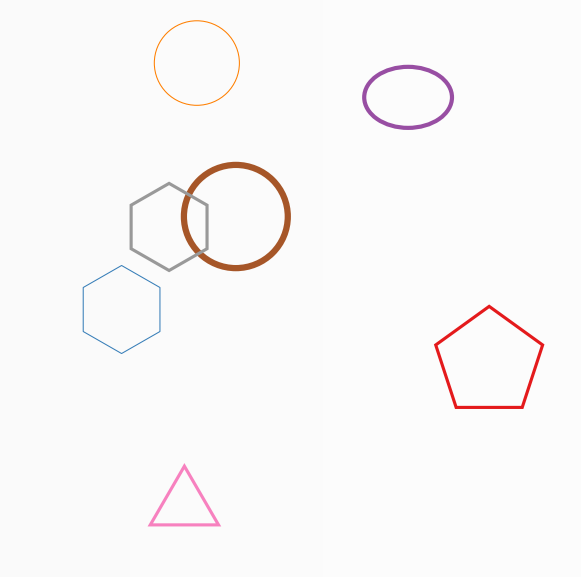[{"shape": "pentagon", "thickness": 1.5, "radius": 0.48, "center": [0.842, 0.372]}, {"shape": "hexagon", "thickness": 0.5, "radius": 0.38, "center": [0.209, 0.463]}, {"shape": "oval", "thickness": 2, "radius": 0.38, "center": [0.702, 0.831]}, {"shape": "circle", "thickness": 0.5, "radius": 0.37, "center": [0.339, 0.89]}, {"shape": "circle", "thickness": 3, "radius": 0.45, "center": [0.406, 0.624]}, {"shape": "triangle", "thickness": 1.5, "radius": 0.34, "center": [0.317, 0.124]}, {"shape": "hexagon", "thickness": 1.5, "radius": 0.38, "center": [0.291, 0.606]}]